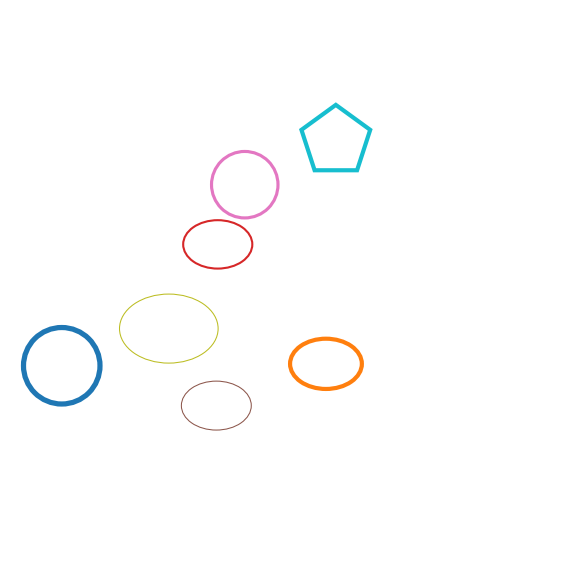[{"shape": "circle", "thickness": 2.5, "radius": 0.33, "center": [0.107, 0.366]}, {"shape": "oval", "thickness": 2, "radius": 0.31, "center": [0.564, 0.369]}, {"shape": "oval", "thickness": 1, "radius": 0.3, "center": [0.377, 0.576]}, {"shape": "oval", "thickness": 0.5, "radius": 0.3, "center": [0.375, 0.297]}, {"shape": "circle", "thickness": 1.5, "radius": 0.29, "center": [0.424, 0.679]}, {"shape": "oval", "thickness": 0.5, "radius": 0.43, "center": [0.292, 0.43]}, {"shape": "pentagon", "thickness": 2, "radius": 0.31, "center": [0.582, 0.755]}]